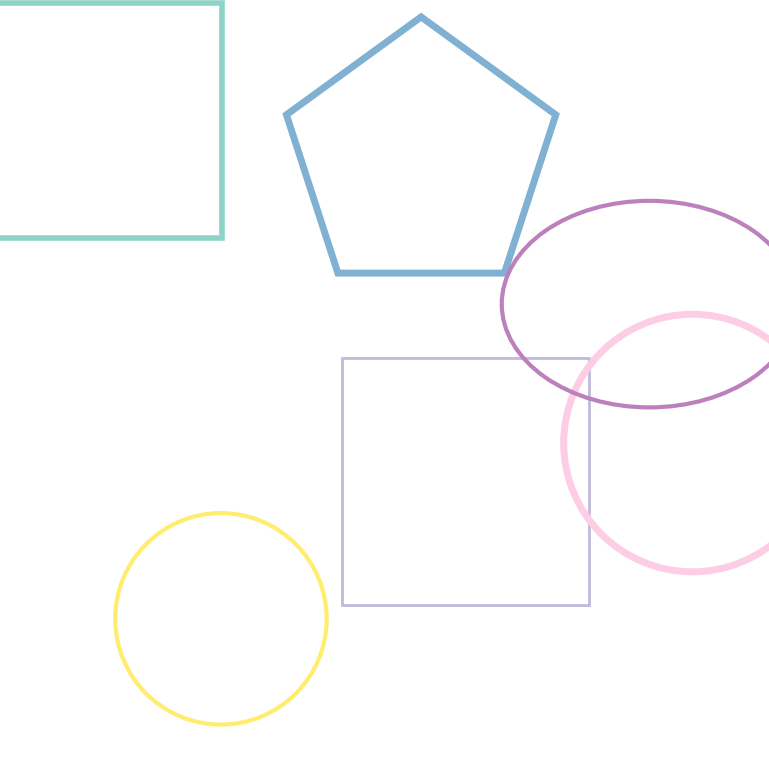[{"shape": "square", "thickness": 2, "radius": 0.76, "center": [0.135, 0.844]}, {"shape": "square", "thickness": 1, "radius": 0.8, "center": [0.605, 0.374]}, {"shape": "pentagon", "thickness": 2.5, "radius": 0.92, "center": [0.547, 0.794]}, {"shape": "circle", "thickness": 2.5, "radius": 0.84, "center": [0.899, 0.425]}, {"shape": "oval", "thickness": 1.5, "radius": 0.96, "center": [0.843, 0.605]}, {"shape": "circle", "thickness": 1.5, "radius": 0.69, "center": [0.287, 0.196]}]